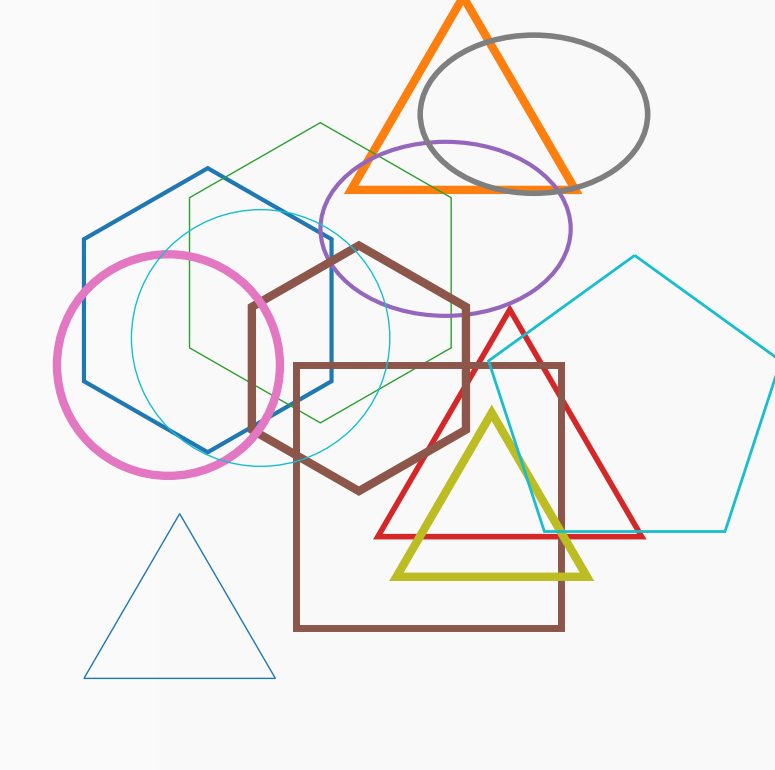[{"shape": "hexagon", "thickness": 1.5, "radius": 0.92, "center": [0.268, 0.597]}, {"shape": "triangle", "thickness": 0.5, "radius": 0.71, "center": [0.232, 0.19]}, {"shape": "triangle", "thickness": 3, "radius": 0.84, "center": [0.598, 0.837]}, {"shape": "hexagon", "thickness": 0.5, "radius": 0.97, "center": [0.413, 0.646]}, {"shape": "triangle", "thickness": 2, "radius": 0.98, "center": [0.658, 0.401]}, {"shape": "oval", "thickness": 1.5, "radius": 0.81, "center": [0.575, 0.703]}, {"shape": "hexagon", "thickness": 3, "radius": 0.8, "center": [0.463, 0.522]}, {"shape": "square", "thickness": 2.5, "radius": 0.85, "center": [0.553, 0.355]}, {"shape": "circle", "thickness": 3, "radius": 0.72, "center": [0.217, 0.526]}, {"shape": "oval", "thickness": 2, "radius": 0.73, "center": [0.689, 0.852]}, {"shape": "triangle", "thickness": 3, "radius": 0.71, "center": [0.634, 0.322]}, {"shape": "circle", "thickness": 0.5, "radius": 0.83, "center": [0.336, 0.561]}, {"shape": "pentagon", "thickness": 1, "radius": 0.99, "center": [0.819, 0.47]}]